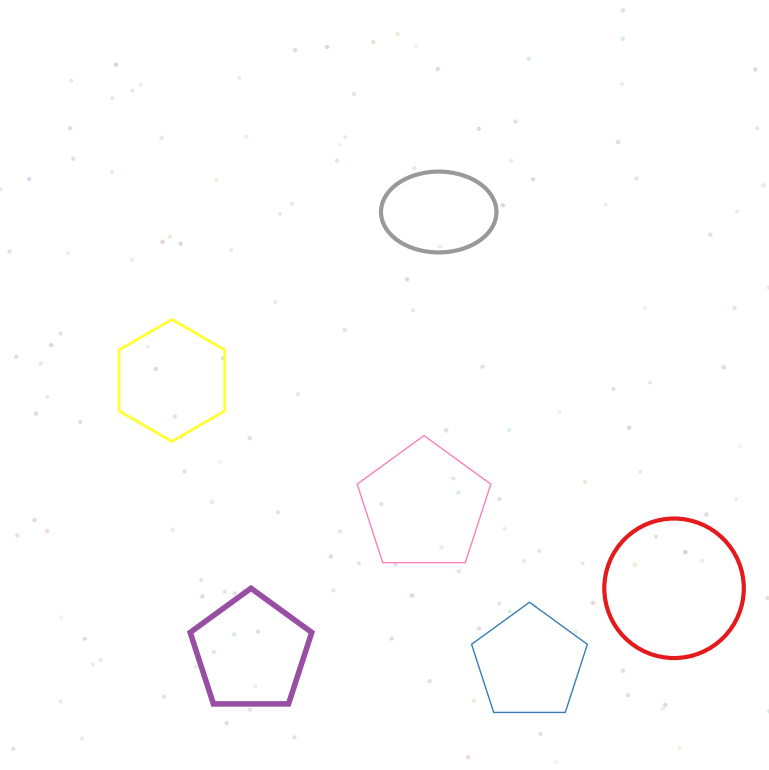[{"shape": "circle", "thickness": 1.5, "radius": 0.45, "center": [0.875, 0.236]}, {"shape": "pentagon", "thickness": 0.5, "radius": 0.4, "center": [0.688, 0.139]}, {"shape": "pentagon", "thickness": 2, "radius": 0.42, "center": [0.326, 0.153]}, {"shape": "hexagon", "thickness": 1, "radius": 0.4, "center": [0.223, 0.506]}, {"shape": "pentagon", "thickness": 0.5, "radius": 0.46, "center": [0.551, 0.343]}, {"shape": "oval", "thickness": 1.5, "radius": 0.37, "center": [0.57, 0.725]}]